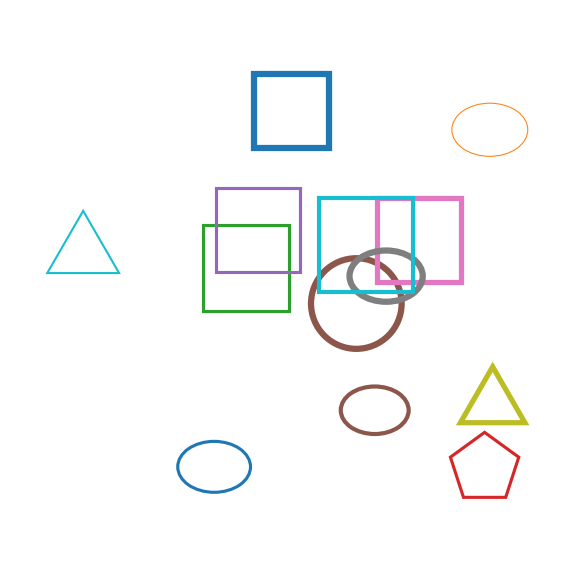[{"shape": "square", "thickness": 3, "radius": 0.32, "center": [0.505, 0.807]}, {"shape": "oval", "thickness": 1.5, "radius": 0.31, "center": [0.371, 0.191]}, {"shape": "oval", "thickness": 0.5, "radius": 0.33, "center": [0.848, 0.774]}, {"shape": "square", "thickness": 1.5, "radius": 0.37, "center": [0.425, 0.534]}, {"shape": "pentagon", "thickness": 1.5, "radius": 0.31, "center": [0.839, 0.188]}, {"shape": "square", "thickness": 1.5, "radius": 0.36, "center": [0.447, 0.601]}, {"shape": "circle", "thickness": 3, "radius": 0.39, "center": [0.617, 0.474]}, {"shape": "oval", "thickness": 2, "radius": 0.29, "center": [0.649, 0.289]}, {"shape": "square", "thickness": 2.5, "radius": 0.36, "center": [0.726, 0.583]}, {"shape": "oval", "thickness": 3, "radius": 0.32, "center": [0.669, 0.521]}, {"shape": "triangle", "thickness": 2.5, "radius": 0.32, "center": [0.853, 0.299]}, {"shape": "triangle", "thickness": 1, "radius": 0.36, "center": [0.144, 0.562]}, {"shape": "square", "thickness": 2, "radius": 0.41, "center": [0.633, 0.575]}]